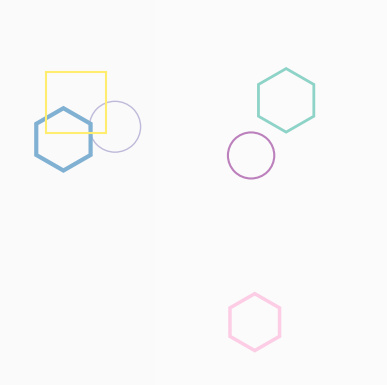[{"shape": "hexagon", "thickness": 2, "radius": 0.41, "center": [0.738, 0.739]}, {"shape": "circle", "thickness": 1, "radius": 0.33, "center": [0.297, 0.671]}, {"shape": "hexagon", "thickness": 3, "radius": 0.4, "center": [0.164, 0.638]}, {"shape": "hexagon", "thickness": 2.5, "radius": 0.37, "center": [0.657, 0.163]}, {"shape": "circle", "thickness": 1.5, "radius": 0.3, "center": [0.648, 0.596]}, {"shape": "square", "thickness": 1.5, "radius": 0.39, "center": [0.196, 0.734]}]